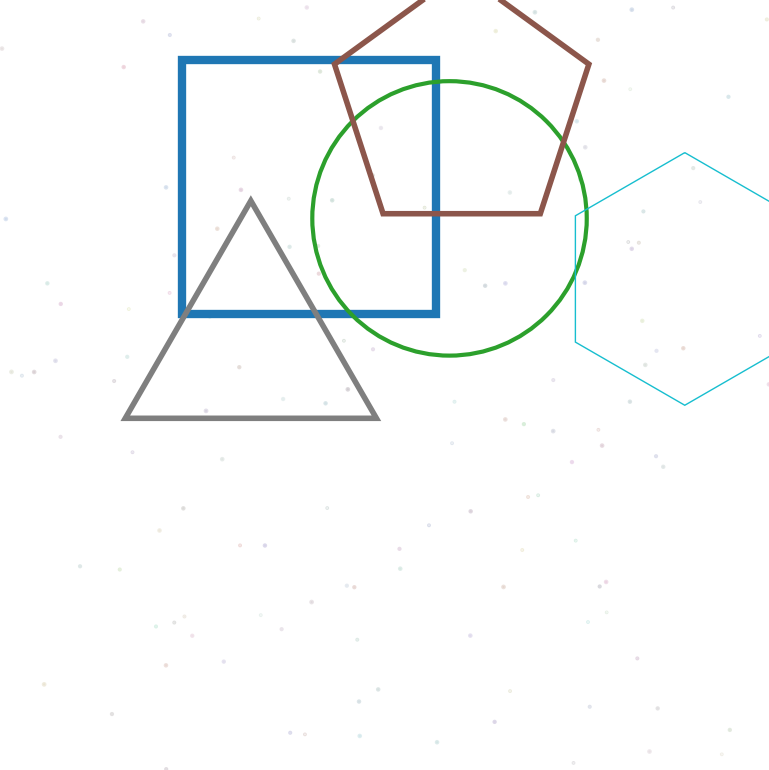[{"shape": "square", "thickness": 3, "radius": 0.82, "center": [0.401, 0.757]}, {"shape": "circle", "thickness": 1.5, "radius": 0.89, "center": [0.584, 0.716]}, {"shape": "pentagon", "thickness": 2, "radius": 0.87, "center": [0.6, 0.863]}, {"shape": "triangle", "thickness": 2, "radius": 0.94, "center": [0.326, 0.551]}, {"shape": "hexagon", "thickness": 0.5, "radius": 0.82, "center": [0.889, 0.638]}]